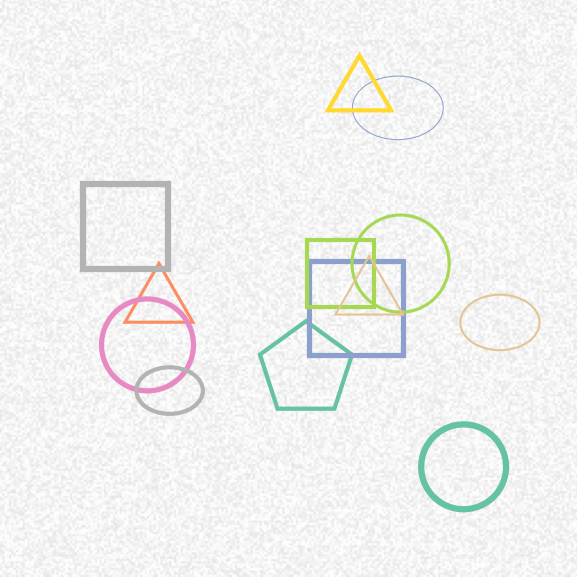[{"shape": "circle", "thickness": 3, "radius": 0.37, "center": [0.803, 0.191]}, {"shape": "pentagon", "thickness": 2, "radius": 0.42, "center": [0.53, 0.359]}, {"shape": "triangle", "thickness": 1.5, "radius": 0.34, "center": [0.275, 0.475]}, {"shape": "square", "thickness": 2.5, "radius": 0.41, "center": [0.616, 0.466]}, {"shape": "oval", "thickness": 0.5, "radius": 0.39, "center": [0.689, 0.812]}, {"shape": "circle", "thickness": 2.5, "radius": 0.4, "center": [0.255, 0.402]}, {"shape": "circle", "thickness": 1.5, "radius": 0.42, "center": [0.694, 0.543]}, {"shape": "square", "thickness": 2, "radius": 0.29, "center": [0.59, 0.525]}, {"shape": "triangle", "thickness": 2, "radius": 0.32, "center": [0.623, 0.84]}, {"shape": "oval", "thickness": 1, "radius": 0.34, "center": [0.866, 0.441]}, {"shape": "triangle", "thickness": 1, "radius": 0.34, "center": [0.639, 0.488]}, {"shape": "oval", "thickness": 2, "radius": 0.29, "center": [0.294, 0.323]}, {"shape": "square", "thickness": 3, "radius": 0.37, "center": [0.217, 0.607]}]